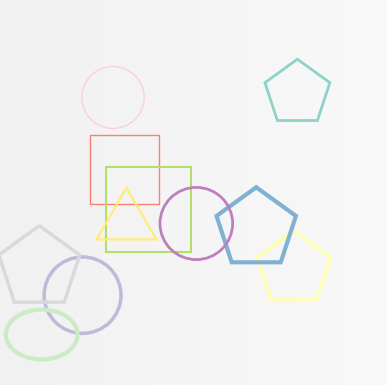[{"shape": "pentagon", "thickness": 2, "radius": 0.44, "center": [0.767, 0.758]}, {"shape": "pentagon", "thickness": 2.5, "radius": 0.5, "center": [0.759, 0.302]}, {"shape": "circle", "thickness": 2.5, "radius": 0.5, "center": [0.213, 0.233]}, {"shape": "square", "thickness": 1, "radius": 0.45, "center": [0.321, 0.56]}, {"shape": "pentagon", "thickness": 3, "radius": 0.54, "center": [0.661, 0.406]}, {"shape": "square", "thickness": 1.5, "radius": 0.55, "center": [0.383, 0.457]}, {"shape": "circle", "thickness": 1, "radius": 0.4, "center": [0.292, 0.747]}, {"shape": "pentagon", "thickness": 2.5, "radius": 0.55, "center": [0.101, 0.304]}, {"shape": "circle", "thickness": 2, "radius": 0.47, "center": [0.507, 0.419]}, {"shape": "oval", "thickness": 3, "radius": 0.46, "center": [0.108, 0.131]}, {"shape": "triangle", "thickness": 1.5, "radius": 0.45, "center": [0.326, 0.423]}]